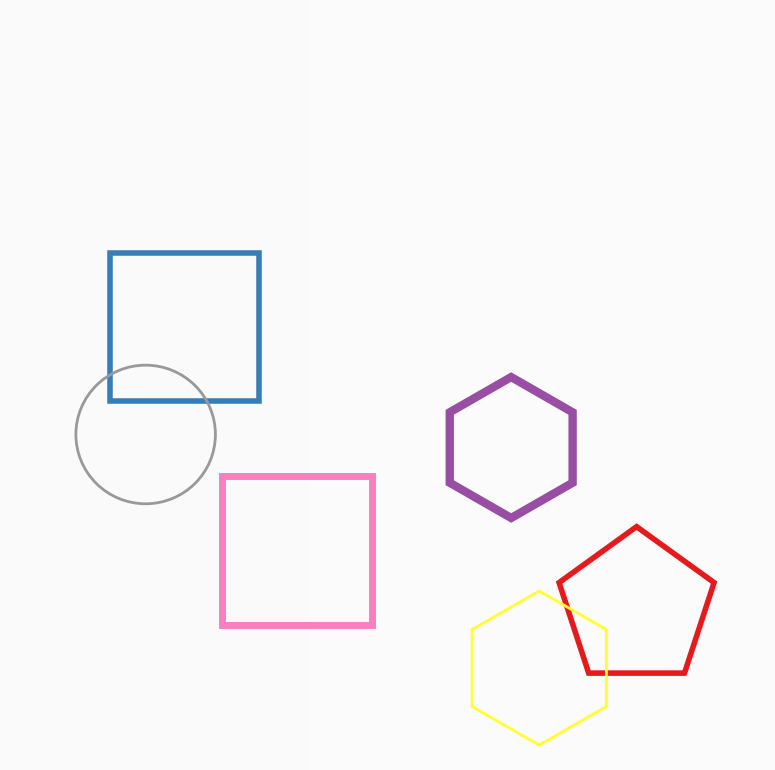[{"shape": "pentagon", "thickness": 2, "radius": 0.53, "center": [0.821, 0.211]}, {"shape": "square", "thickness": 2, "radius": 0.48, "center": [0.238, 0.575]}, {"shape": "hexagon", "thickness": 3, "radius": 0.46, "center": [0.66, 0.419]}, {"shape": "hexagon", "thickness": 1, "radius": 0.5, "center": [0.696, 0.132]}, {"shape": "square", "thickness": 2.5, "radius": 0.48, "center": [0.383, 0.286]}, {"shape": "circle", "thickness": 1, "radius": 0.45, "center": [0.188, 0.436]}]